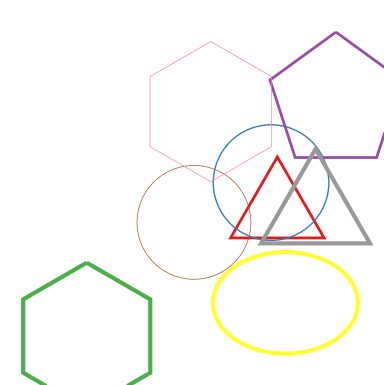[{"shape": "triangle", "thickness": 2, "radius": 0.7, "center": [0.72, 0.452]}, {"shape": "circle", "thickness": 1, "radius": 0.75, "center": [0.704, 0.526]}, {"shape": "hexagon", "thickness": 3, "radius": 0.95, "center": [0.225, 0.127]}, {"shape": "pentagon", "thickness": 2, "radius": 0.9, "center": [0.872, 0.737]}, {"shape": "oval", "thickness": 3, "radius": 0.94, "center": [0.741, 0.213]}, {"shape": "circle", "thickness": 0.5, "radius": 0.74, "center": [0.504, 0.422]}, {"shape": "hexagon", "thickness": 0.5, "radius": 0.91, "center": [0.547, 0.71]}, {"shape": "triangle", "thickness": 3, "radius": 0.82, "center": [0.82, 0.45]}]